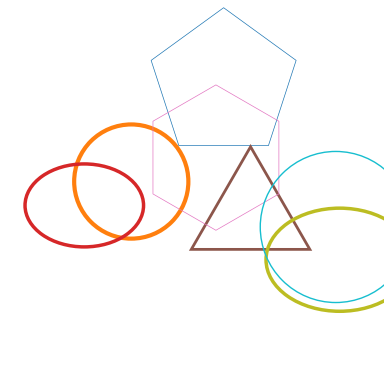[{"shape": "pentagon", "thickness": 0.5, "radius": 0.99, "center": [0.581, 0.782]}, {"shape": "circle", "thickness": 3, "radius": 0.74, "center": [0.341, 0.528]}, {"shape": "oval", "thickness": 2.5, "radius": 0.77, "center": [0.219, 0.466]}, {"shape": "triangle", "thickness": 2, "radius": 0.89, "center": [0.651, 0.441]}, {"shape": "hexagon", "thickness": 0.5, "radius": 0.94, "center": [0.561, 0.591]}, {"shape": "oval", "thickness": 2.5, "radius": 0.96, "center": [0.882, 0.325]}, {"shape": "circle", "thickness": 1, "radius": 0.98, "center": [0.872, 0.41]}]